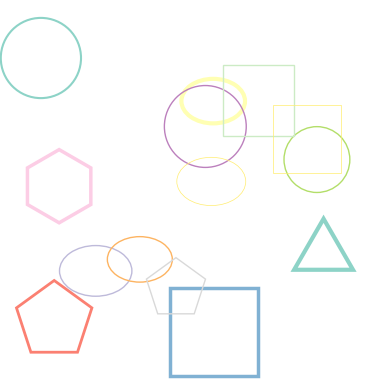[{"shape": "triangle", "thickness": 3, "radius": 0.44, "center": [0.84, 0.343]}, {"shape": "circle", "thickness": 1.5, "radius": 0.52, "center": [0.106, 0.849]}, {"shape": "oval", "thickness": 3, "radius": 0.41, "center": [0.554, 0.737]}, {"shape": "oval", "thickness": 1, "radius": 0.47, "center": [0.249, 0.296]}, {"shape": "pentagon", "thickness": 2, "radius": 0.52, "center": [0.141, 0.168]}, {"shape": "square", "thickness": 2.5, "radius": 0.57, "center": [0.555, 0.137]}, {"shape": "oval", "thickness": 1, "radius": 0.42, "center": [0.363, 0.326]}, {"shape": "circle", "thickness": 1, "radius": 0.43, "center": [0.823, 0.586]}, {"shape": "hexagon", "thickness": 2.5, "radius": 0.48, "center": [0.154, 0.516]}, {"shape": "pentagon", "thickness": 1, "radius": 0.4, "center": [0.457, 0.25]}, {"shape": "circle", "thickness": 1, "radius": 0.53, "center": [0.533, 0.671]}, {"shape": "square", "thickness": 1, "radius": 0.46, "center": [0.671, 0.739]}, {"shape": "square", "thickness": 0.5, "radius": 0.44, "center": [0.797, 0.64]}, {"shape": "oval", "thickness": 0.5, "radius": 0.45, "center": [0.549, 0.529]}]